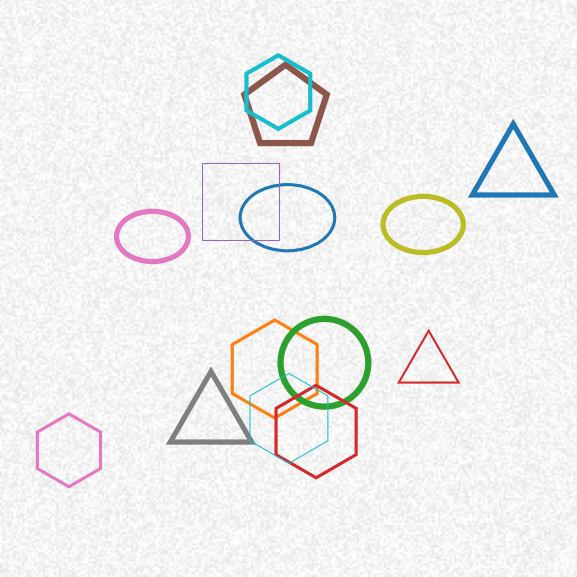[{"shape": "triangle", "thickness": 2.5, "radius": 0.41, "center": [0.889, 0.702]}, {"shape": "oval", "thickness": 1.5, "radius": 0.41, "center": [0.498, 0.622]}, {"shape": "hexagon", "thickness": 1.5, "radius": 0.42, "center": [0.476, 0.36]}, {"shape": "circle", "thickness": 3, "radius": 0.38, "center": [0.562, 0.371]}, {"shape": "hexagon", "thickness": 1.5, "radius": 0.4, "center": [0.547, 0.252]}, {"shape": "triangle", "thickness": 1, "radius": 0.3, "center": [0.742, 0.367]}, {"shape": "square", "thickness": 0.5, "radius": 0.33, "center": [0.417, 0.65]}, {"shape": "pentagon", "thickness": 3, "radius": 0.38, "center": [0.495, 0.812]}, {"shape": "oval", "thickness": 2.5, "radius": 0.31, "center": [0.264, 0.59]}, {"shape": "hexagon", "thickness": 1.5, "radius": 0.32, "center": [0.119, 0.219]}, {"shape": "triangle", "thickness": 2.5, "radius": 0.41, "center": [0.365, 0.274]}, {"shape": "oval", "thickness": 2.5, "radius": 0.35, "center": [0.733, 0.61]}, {"shape": "hexagon", "thickness": 0.5, "radius": 0.39, "center": [0.5, 0.275]}, {"shape": "hexagon", "thickness": 2, "radius": 0.32, "center": [0.482, 0.84]}]